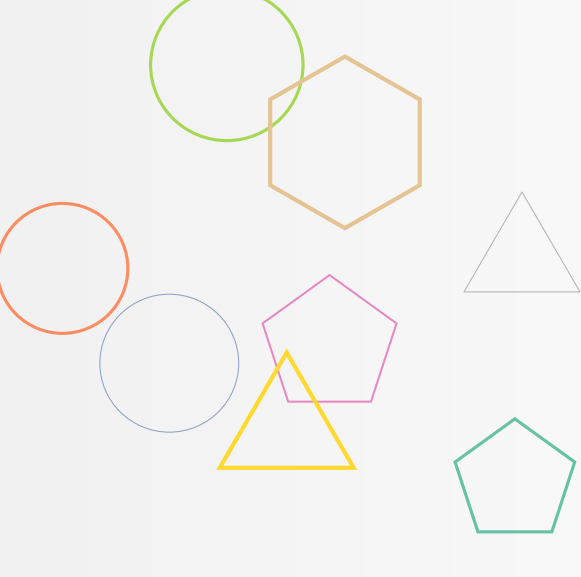[{"shape": "pentagon", "thickness": 1.5, "radius": 0.54, "center": [0.886, 0.166]}, {"shape": "circle", "thickness": 1.5, "radius": 0.56, "center": [0.107, 0.534]}, {"shape": "circle", "thickness": 0.5, "radius": 0.6, "center": [0.291, 0.37]}, {"shape": "pentagon", "thickness": 1, "radius": 0.61, "center": [0.567, 0.402]}, {"shape": "circle", "thickness": 1.5, "radius": 0.66, "center": [0.39, 0.887]}, {"shape": "triangle", "thickness": 2, "radius": 0.67, "center": [0.493, 0.256]}, {"shape": "hexagon", "thickness": 2, "radius": 0.74, "center": [0.593, 0.753]}, {"shape": "triangle", "thickness": 0.5, "radius": 0.58, "center": [0.898, 0.551]}]